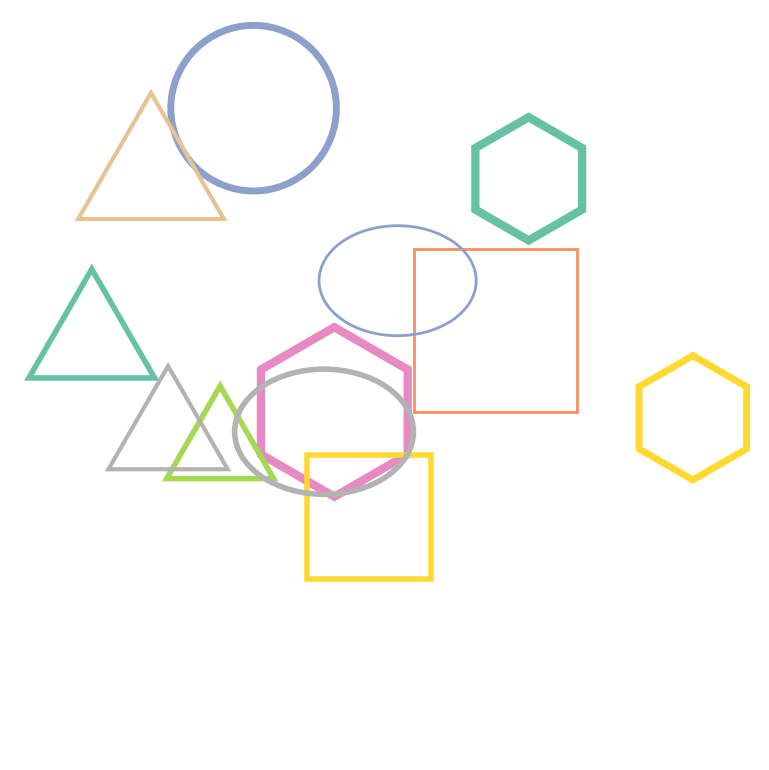[{"shape": "triangle", "thickness": 2, "radius": 0.47, "center": [0.119, 0.556]}, {"shape": "hexagon", "thickness": 3, "radius": 0.4, "center": [0.687, 0.768]}, {"shape": "square", "thickness": 1, "radius": 0.53, "center": [0.643, 0.57]}, {"shape": "circle", "thickness": 2.5, "radius": 0.54, "center": [0.329, 0.86]}, {"shape": "oval", "thickness": 1, "radius": 0.51, "center": [0.516, 0.635]}, {"shape": "hexagon", "thickness": 3, "radius": 0.55, "center": [0.434, 0.465]}, {"shape": "triangle", "thickness": 2, "radius": 0.4, "center": [0.286, 0.419]}, {"shape": "square", "thickness": 2, "radius": 0.4, "center": [0.48, 0.328]}, {"shape": "hexagon", "thickness": 2.5, "radius": 0.4, "center": [0.9, 0.457]}, {"shape": "triangle", "thickness": 1.5, "radius": 0.55, "center": [0.196, 0.77]}, {"shape": "oval", "thickness": 2, "radius": 0.58, "center": [0.421, 0.439]}, {"shape": "triangle", "thickness": 1.5, "radius": 0.45, "center": [0.218, 0.435]}]